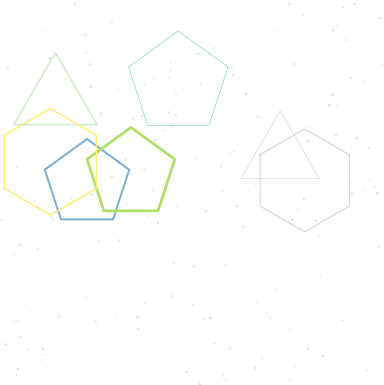[{"shape": "pentagon", "thickness": 0.5, "radius": 0.68, "center": [0.463, 0.784]}, {"shape": "hexagon", "thickness": 0.5, "radius": 0.67, "center": [0.791, 0.531]}, {"shape": "pentagon", "thickness": 1.5, "radius": 0.58, "center": [0.226, 0.524]}, {"shape": "pentagon", "thickness": 2, "radius": 0.6, "center": [0.34, 0.549]}, {"shape": "triangle", "thickness": 0.5, "radius": 0.59, "center": [0.728, 0.595]}, {"shape": "triangle", "thickness": 1, "radius": 0.62, "center": [0.144, 0.738]}, {"shape": "hexagon", "thickness": 1, "radius": 0.69, "center": [0.131, 0.58]}]